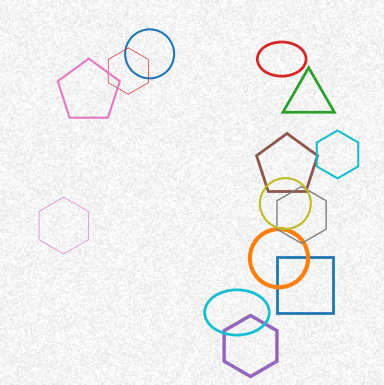[{"shape": "circle", "thickness": 1.5, "radius": 0.32, "center": [0.389, 0.86]}, {"shape": "square", "thickness": 2, "radius": 0.36, "center": [0.791, 0.26]}, {"shape": "circle", "thickness": 3, "radius": 0.38, "center": [0.725, 0.329]}, {"shape": "triangle", "thickness": 2, "radius": 0.39, "center": [0.802, 0.747]}, {"shape": "oval", "thickness": 2, "radius": 0.32, "center": [0.732, 0.847]}, {"shape": "hexagon", "thickness": 0.5, "radius": 0.3, "center": [0.333, 0.816]}, {"shape": "hexagon", "thickness": 2.5, "radius": 0.4, "center": [0.651, 0.101]}, {"shape": "pentagon", "thickness": 2, "radius": 0.42, "center": [0.746, 0.57]}, {"shape": "pentagon", "thickness": 1.5, "radius": 0.42, "center": [0.231, 0.763]}, {"shape": "hexagon", "thickness": 0.5, "radius": 0.37, "center": [0.165, 0.414]}, {"shape": "hexagon", "thickness": 1, "radius": 0.37, "center": [0.783, 0.442]}, {"shape": "circle", "thickness": 1.5, "radius": 0.33, "center": [0.741, 0.471]}, {"shape": "hexagon", "thickness": 1.5, "radius": 0.31, "center": [0.877, 0.599]}, {"shape": "oval", "thickness": 2, "radius": 0.42, "center": [0.615, 0.188]}]